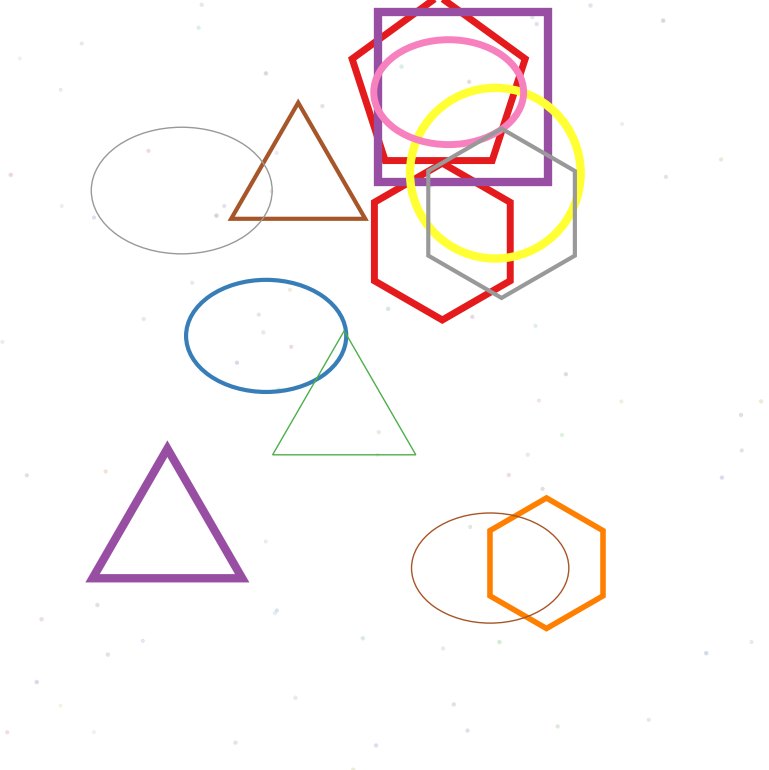[{"shape": "pentagon", "thickness": 2.5, "radius": 0.59, "center": [0.57, 0.887]}, {"shape": "hexagon", "thickness": 2.5, "radius": 0.51, "center": [0.574, 0.686]}, {"shape": "oval", "thickness": 1.5, "radius": 0.52, "center": [0.346, 0.564]}, {"shape": "triangle", "thickness": 0.5, "radius": 0.54, "center": [0.447, 0.463]}, {"shape": "triangle", "thickness": 3, "radius": 0.56, "center": [0.217, 0.305]}, {"shape": "square", "thickness": 3, "radius": 0.55, "center": [0.601, 0.873]}, {"shape": "hexagon", "thickness": 2, "radius": 0.42, "center": [0.71, 0.269]}, {"shape": "circle", "thickness": 3, "radius": 0.55, "center": [0.643, 0.775]}, {"shape": "triangle", "thickness": 1.5, "radius": 0.5, "center": [0.387, 0.766]}, {"shape": "oval", "thickness": 0.5, "radius": 0.51, "center": [0.637, 0.262]}, {"shape": "oval", "thickness": 2.5, "radius": 0.49, "center": [0.583, 0.88]}, {"shape": "hexagon", "thickness": 1.5, "radius": 0.55, "center": [0.651, 0.723]}, {"shape": "oval", "thickness": 0.5, "radius": 0.59, "center": [0.236, 0.753]}]